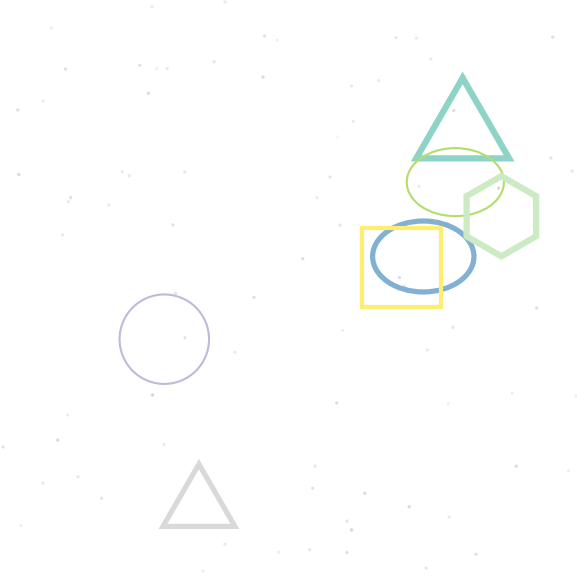[{"shape": "triangle", "thickness": 3, "radius": 0.46, "center": [0.801, 0.771]}, {"shape": "circle", "thickness": 1, "radius": 0.39, "center": [0.285, 0.412]}, {"shape": "oval", "thickness": 2.5, "radius": 0.44, "center": [0.733, 0.555]}, {"shape": "oval", "thickness": 1, "radius": 0.42, "center": [0.788, 0.684]}, {"shape": "triangle", "thickness": 2.5, "radius": 0.36, "center": [0.344, 0.124]}, {"shape": "hexagon", "thickness": 3, "radius": 0.35, "center": [0.868, 0.625]}, {"shape": "square", "thickness": 2, "radius": 0.34, "center": [0.695, 0.536]}]